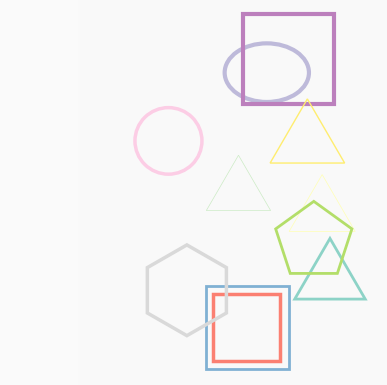[{"shape": "triangle", "thickness": 2, "radius": 0.53, "center": [0.852, 0.276]}, {"shape": "triangle", "thickness": 0.5, "radius": 0.49, "center": [0.831, 0.448]}, {"shape": "oval", "thickness": 3, "radius": 0.54, "center": [0.689, 0.811]}, {"shape": "square", "thickness": 2.5, "radius": 0.44, "center": [0.636, 0.15]}, {"shape": "square", "thickness": 2, "radius": 0.54, "center": [0.64, 0.149]}, {"shape": "pentagon", "thickness": 2, "radius": 0.52, "center": [0.81, 0.374]}, {"shape": "circle", "thickness": 2.5, "radius": 0.43, "center": [0.435, 0.634]}, {"shape": "hexagon", "thickness": 2.5, "radius": 0.59, "center": [0.482, 0.246]}, {"shape": "square", "thickness": 3, "radius": 0.58, "center": [0.745, 0.846]}, {"shape": "triangle", "thickness": 0.5, "radius": 0.48, "center": [0.615, 0.501]}, {"shape": "triangle", "thickness": 1, "radius": 0.56, "center": [0.793, 0.632]}]